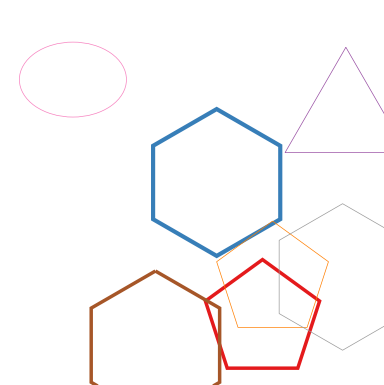[{"shape": "pentagon", "thickness": 2.5, "radius": 0.78, "center": [0.682, 0.17]}, {"shape": "hexagon", "thickness": 3, "radius": 0.95, "center": [0.563, 0.526]}, {"shape": "triangle", "thickness": 0.5, "radius": 0.91, "center": [0.898, 0.695]}, {"shape": "pentagon", "thickness": 0.5, "radius": 0.76, "center": [0.708, 0.273]}, {"shape": "hexagon", "thickness": 2.5, "radius": 0.96, "center": [0.404, 0.103]}, {"shape": "oval", "thickness": 0.5, "radius": 0.7, "center": [0.189, 0.793]}, {"shape": "hexagon", "thickness": 0.5, "radius": 0.95, "center": [0.89, 0.281]}]